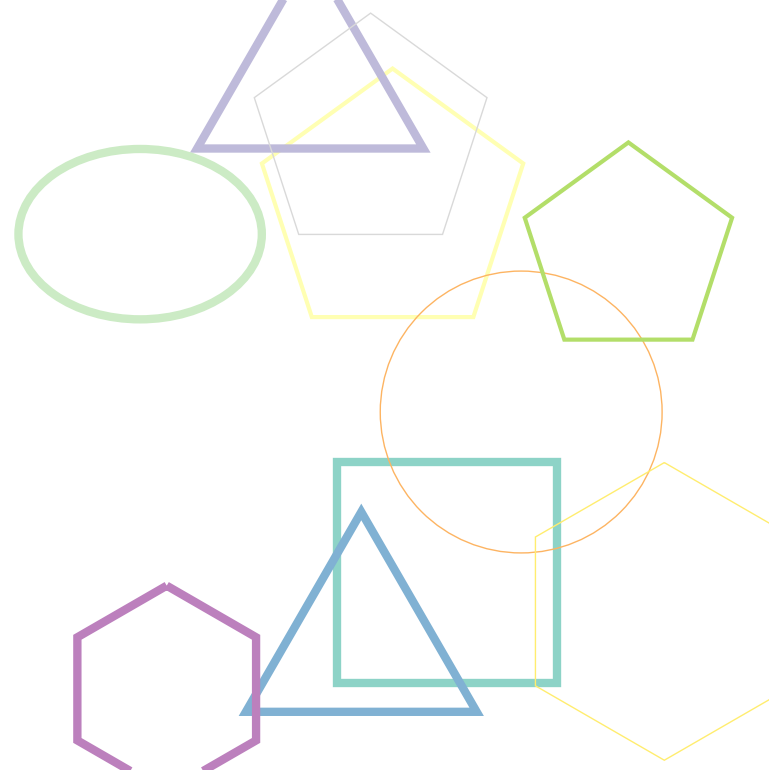[{"shape": "square", "thickness": 3, "radius": 0.72, "center": [0.58, 0.257]}, {"shape": "pentagon", "thickness": 1.5, "radius": 0.89, "center": [0.51, 0.733]}, {"shape": "triangle", "thickness": 3, "radius": 0.85, "center": [0.403, 0.892]}, {"shape": "triangle", "thickness": 3, "radius": 0.87, "center": [0.469, 0.162]}, {"shape": "circle", "thickness": 0.5, "radius": 0.92, "center": [0.677, 0.465]}, {"shape": "pentagon", "thickness": 1.5, "radius": 0.71, "center": [0.816, 0.673]}, {"shape": "pentagon", "thickness": 0.5, "radius": 0.79, "center": [0.481, 0.824]}, {"shape": "hexagon", "thickness": 3, "radius": 0.67, "center": [0.217, 0.105]}, {"shape": "oval", "thickness": 3, "radius": 0.79, "center": [0.182, 0.696]}, {"shape": "hexagon", "thickness": 0.5, "radius": 0.97, "center": [0.863, 0.206]}]